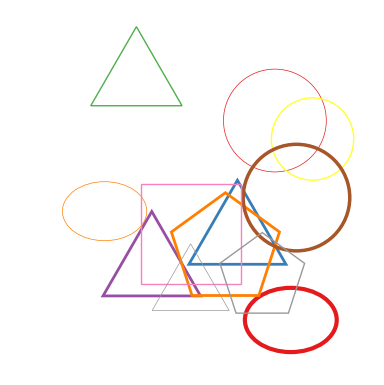[{"shape": "oval", "thickness": 3, "radius": 0.6, "center": [0.755, 0.169]}, {"shape": "circle", "thickness": 0.5, "radius": 0.67, "center": [0.714, 0.687]}, {"shape": "triangle", "thickness": 2, "radius": 0.73, "center": [0.617, 0.386]}, {"shape": "triangle", "thickness": 1, "radius": 0.68, "center": [0.354, 0.794]}, {"shape": "triangle", "thickness": 2, "radius": 0.73, "center": [0.394, 0.304]}, {"shape": "pentagon", "thickness": 2, "radius": 0.74, "center": [0.586, 0.352]}, {"shape": "oval", "thickness": 0.5, "radius": 0.55, "center": [0.272, 0.451]}, {"shape": "circle", "thickness": 1, "radius": 0.53, "center": [0.812, 0.639]}, {"shape": "circle", "thickness": 2.5, "radius": 0.69, "center": [0.77, 0.487]}, {"shape": "square", "thickness": 1, "radius": 0.65, "center": [0.496, 0.392]}, {"shape": "pentagon", "thickness": 1, "radius": 0.58, "center": [0.681, 0.28]}, {"shape": "triangle", "thickness": 0.5, "radius": 0.58, "center": [0.495, 0.251]}]